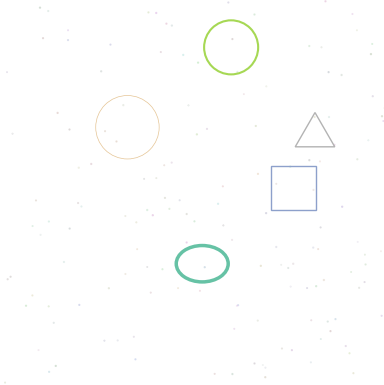[{"shape": "oval", "thickness": 2.5, "radius": 0.34, "center": [0.525, 0.315]}, {"shape": "square", "thickness": 1, "radius": 0.29, "center": [0.762, 0.512]}, {"shape": "circle", "thickness": 1.5, "radius": 0.35, "center": [0.6, 0.877]}, {"shape": "circle", "thickness": 0.5, "radius": 0.41, "center": [0.331, 0.669]}, {"shape": "triangle", "thickness": 1, "radius": 0.3, "center": [0.818, 0.648]}]